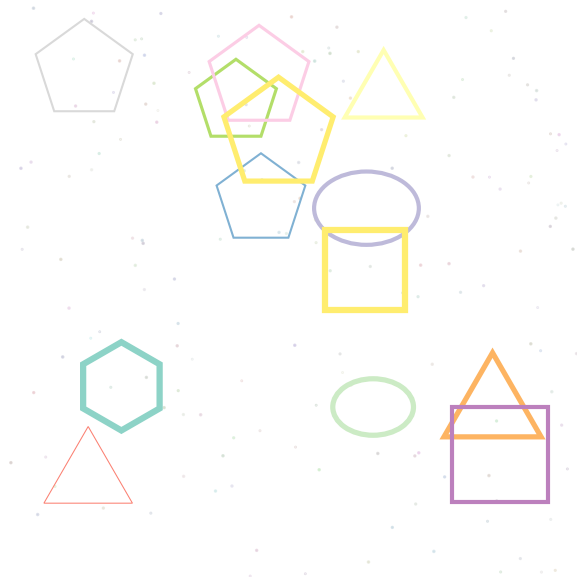[{"shape": "hexagon", "thickness": 3, "radius": 0.38, "center": [0.21, 0.33]}, {"shape": "triangle", "thickness": 2, "radius": 0.39, "center": [0.664, 0.835]}, {"shape": "oval", "thickness": 2, "radius": 0.45, "center": [0.635, 0.639]}, {"shape": "triangle", "thickness": 0.5, "radius": 0.44, "center": [0.153, 0.172]}, {"shape": "pentagon", "thickness": 1, "radius": 0.4, "center": [0.452, 0.653]}, {"shape": "triangle", "thickness": 2.5, "radius": 0.49, "center": [0.853, 0.291]}, {"shape": "pentagon", "thickness": 1.5, "radius": 0.37, "center": [0.409, 0.823]}, {"shape": "pentagon", "thickness": 1.5, "radius": 0.45, "center": [0.449, 0.864]}, {"shape": "pentagon", "thickness": 1, "radius": 0.44, "center": [0.146, 0.878]}, {"shape": "square", "thickness": 2, "radius": 0.41, "center": [0.866, 0.213]}, {"shape": "oval", "thickness": 2.5, "radius": 0.35, "center": [0.646, 0.294]}, {"shape": "pentagon", "thickness": 2.5, "radius": 0.5, "center": [0.482, 0.766]}, {"shape": "square", "thickness": 3, "radius": 0.35, "center": [0.632, 0.532]}]